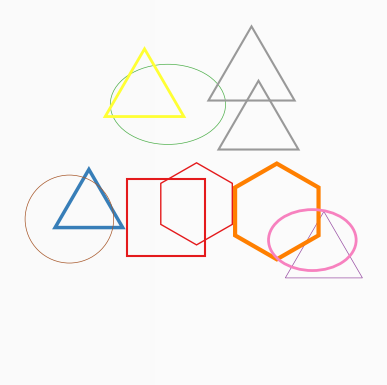[{"shape": "hexagon", "thickness": 1, "radius": 0.53, "center": [0.507, 0.47]}, {"shape": "square", "thickness": 1.5, "radius": 0.5, "center": [0.429, 0.435]}, {"shape": "triangle", "thickness": 2.5, "radius": 0.5, "center": [0.229, 0.459]}, {"shape": "oval", "thickness": 0.5, "radius": 0.74, "center": [0.433, 0.729]}, {"shape": "triangle", "thickness": 0.5, "radius": 0.57, "center": [0.836, 0.336]}, {"shape": "hexagon", "thickness": 3, "radius": 0.62, "center": [0.714, 0.451]}, {"shape": "triangle", "thickness": 2, "radius": 0.59, "center": [0.373, 0.756]}, {"shape": "circle", "thickness": 0.5, "radius": 0.57, "center": [0.179, 0.431]}, {"shape": "oval", "thickness": 2, "radius": 0.57, "center": [0.806, 0.376]}, {"shape": "triangle", "thickness": 1.5, "radius": 0.64, "center": [0.649, 0.803]}, {"shape": "triangle", "thickness": 1.5, "radius": 0.6, "center": [0.667, 0.671]}]